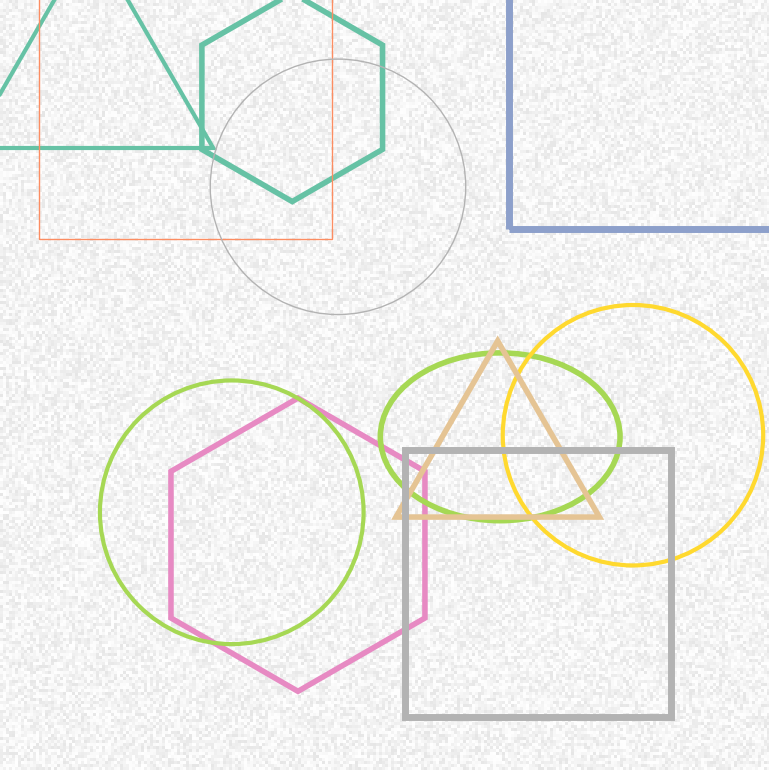[{"shape": "hexagon", "thickness": 2, "radius": 0.68, "center": [0.38, 0.874]}, {"shape": "triangle", "thickness": 1.5, "radius": 0.92, "center": [0.118, 0.899]}, {"shape": "square", "thickness": 0.5, "radius": 0.95, "center": [0.241, 0.88]}, {"shape": "square", "thickness": 2.5, "radius": 0.91, "center": [0.843, 0.884]}, {"shape": "hexagon", "thickness": 2, "radius": 0.95, "center": [0.387, 0.293]}, {"shape": "oval", "thickness": 2, "radius": 0.78, "center": [0.65, 0.433]}, {"shape": "circle", "thickness": 1.5, "radius": 0.86, "center": [0.301, 0.335]}, {"shape": "circle", "thickness": 1.5, "radius": 0.85, "center": [0.822, 0.435]}, {"shape": "triangle", "thickness": 2, "radius": 0.76, "center": [0.646, 0.405]}, {"shape": "square", "thickness": 2.5, "radius": 0.87, "center": [0.699, 0.242]}, {"shape": "circle", "thickness": 0.5, "radius": 0.83, "center": [0.439, 0.757]}]